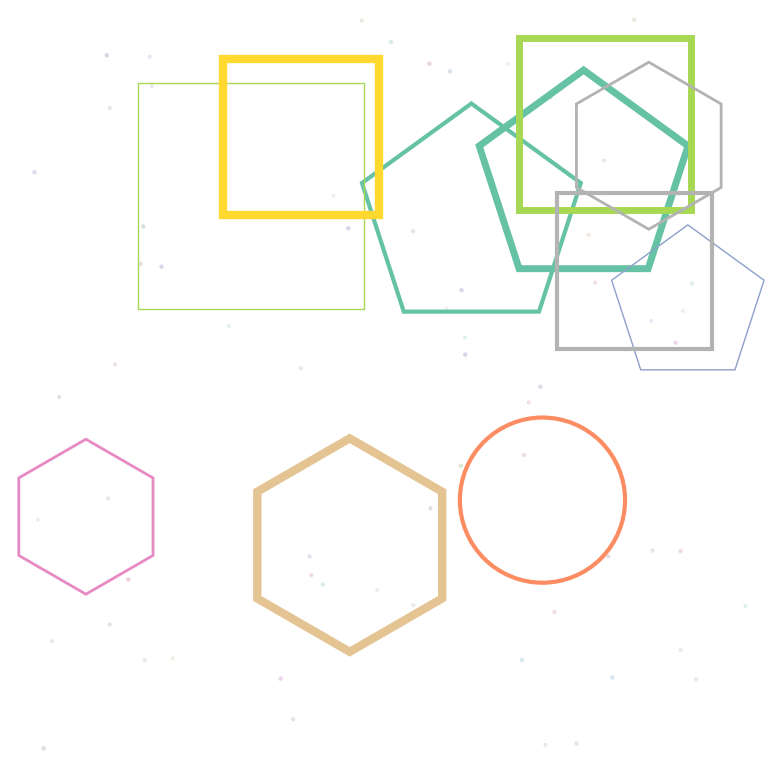[{"shape": "pentagon", "thickness": 1.5, "radius": 0.75, "center": [0.612, 0.716]}, {"shape": "pentagon", "thickness": 2.5, "radius": 0.71, "center": [0.758, 0.766]}, {"shape": "circle", "thickness": 1.5, "radius": 0.54, "center": [0.704, 0.35]}, {"shape": "pentagon", "thickness": 0.5, "radius": 0.52, "center": [0.893, 0.604]}, {"shape": "hexagon", "thickness": 1, "radius": 0.5, "center": [0.112, 0.329]}, {"shape": "square", "thickness": 0.5, "radius": 0.73, "center": [0.325, 0.745]}, {"shape": "square", "thickness": 2.5, "radius": 0.56, "center": [0.786, 0.839]}, {"shape": "square", "thickness": 3, "radius": 0.51, "center": [0.391, 0.822]}, {"shape": "hexagon", "thickness": 3, "radius": 0.69, "center": [0.454, 0.292]}, {"shape": "hexagon", "thickness": 1, "radius": 0.54, "center": [0.843, 0.811]}, {"shape": "square", "thickness": 1.5, "radius": 0.5, "center": [0.824, 0.648]}]